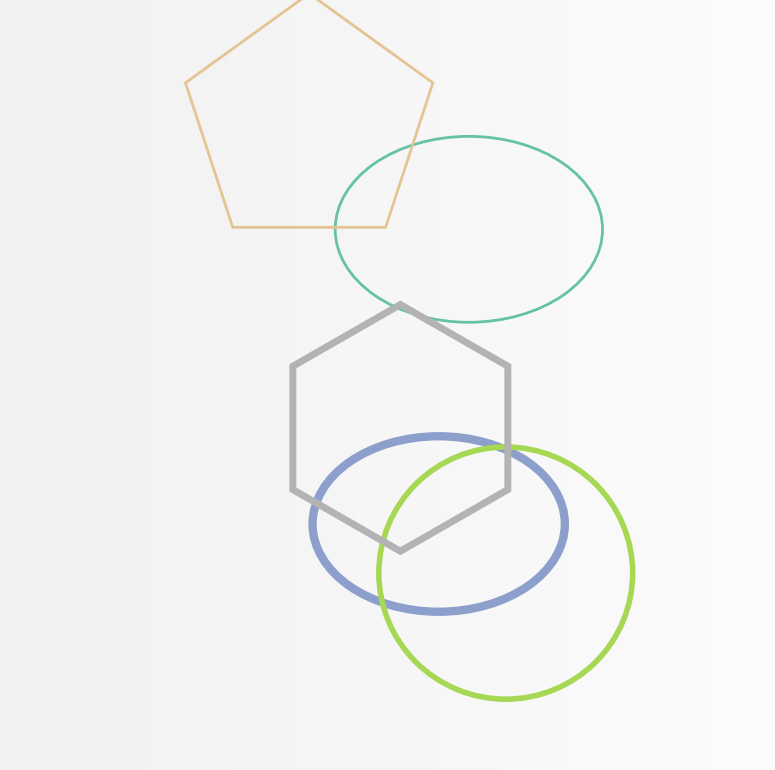[{"shape": "oval", "thickness": 1, "radius": 0.86, "center": [0.605, 0.702]}, {"shape": "oval", "thickness": 3, "radius": 0.81, "center": [0.566, 0.319]}, {"shape": "circle", "thickness": 2, "radius": 0.82, "center": [0.653, 0.256]}, {"shape": "pentagon", "thickness": 1, "radius": 0.84, "center": [0.399, 0.841]}, {"shape": "hexagon", "thickness": 2.5, "radius": 0.8, "center": [0.517, 0.444]}]